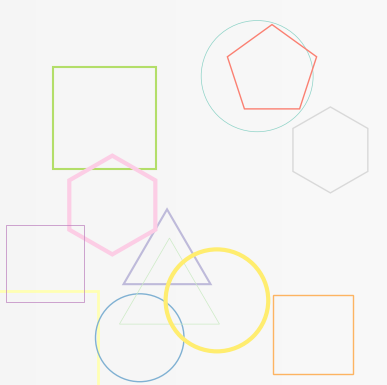[{"shape": "circle", "thickness": 0.5, "radius": 0.72, "center": [0.664, 0.802]}, {"shape": "square", "thickness": 2, "radius": 0.71, "center": [0.111, 0.102]}, {"shape": "triangle", "thickness": 1.5, "radius": 0.65, "center": [0.431, 0.327]}, {"shape": "pentagon", "thickness": 1, "radius": 0.61, "center": [0.702, 0.815]}, {"shape": "circle", "thickness": 1, "radius": 0.57, "center": [0.361, 0.123]}, {"shape": "square", "thickness": 1, "radius": 0.51, "center": [0.808, 0.132]}, {"shape": "square", "thickness": 1.5, "radius": 0.66, "center": [0.27, 0.694]}, {"shape": "hexagon", "thickness": 3, "radius": 0.64, "center": [0.29, 0.467]}, {"shape": "hexagon", "thickness": 1, "radius": 0.56, "center": [0.853, 0.611]}, {"shape": "square", "thickness": 0.5, "radius": 0.5, "center": [0.116, 0.316]}, {"shape": "triangle", "thickness": 0.5, "radius": 0.75, "center": [0.437, 0.233]}, {"shape": "circle", "thickness": 3, "radius": 0.66, "center": [0.56, 0.22]}]